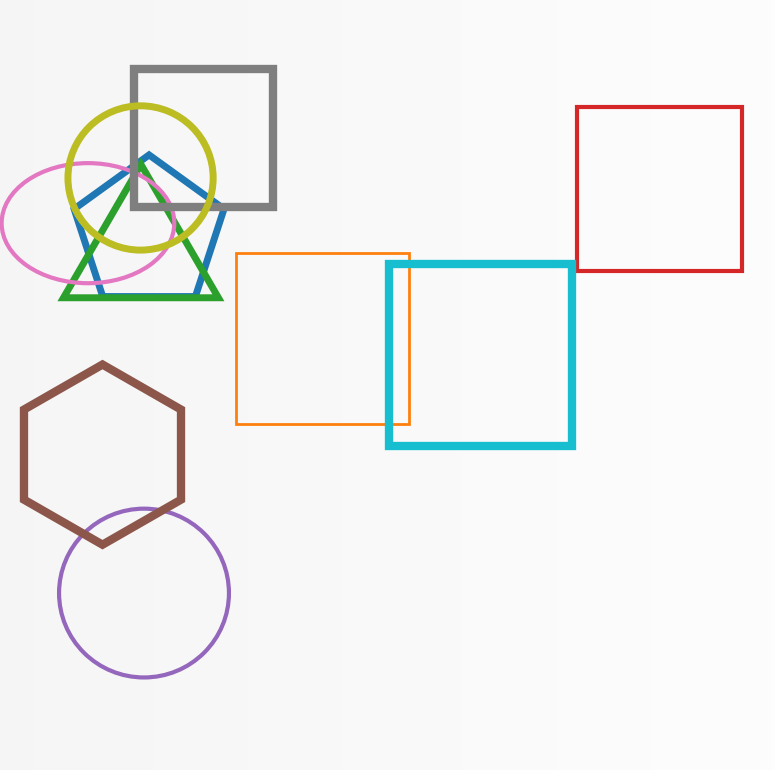[{"shape": "pentagon", "thickness": 2.5, "radius": 0.51, "center": [0.192, 0.697]}, {"shape": "square", "thickness": 1, "radius": 0.56, "center": [0.416, 0.56]}, {"shape": "triangle", "thickness": 2.5, "radius": 0.58, "center": [0.182, 0.671]}, {"shape": "square", "thickness": 1.5, "radius": 0.53, "center": [0.851, 0.754]}, {"shape": "circle", "thickness": 1.5, "radius": 0.55, "center": [0.186, 0.23]}, {"shape": "hexagon", "thickness": 3, "radius": 0.58, "center": [0.132, 0.41]}, {"shape": "oval", "thickness": 1.5, "radius": 0.56, "center": [0.114, 0.71]}, {"shape": "square", "thickness": 3, "radius": 0.45, "center": [0.263, 0.821]}, {"shape": "circle", "thickness": 2.5, "radius": 0.47, "center": [0.181, 0.769]}, {"shape": "square", "thickness": 3, "radius": 0.59, "center": [0.62, 0.539]}]